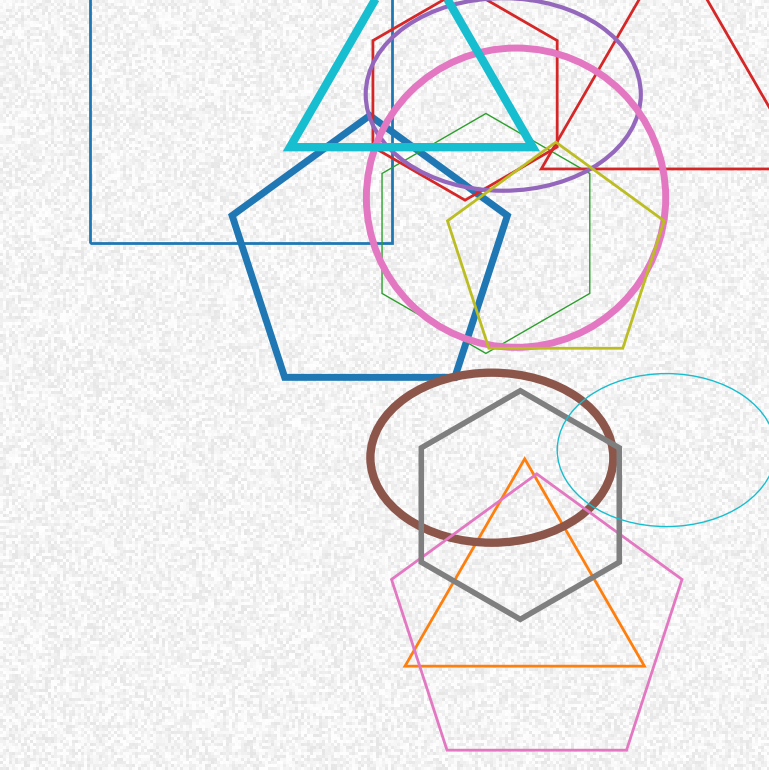[{"shape": "pentagon", "thickness": 2.5, "radius": 0.94, "center": [0.48, 0.662]}, {"shape": "square", "thickness": 1, "radius": 0.98, "center": [0.313, 0.881]}, {"shape": "triangle", "thickness": 1, "radius": 0.9, "center": [0.681, 0.225]}, {"shape": "hexagon", "thickness": 0.5, "radius": 0.78, "center": [0.631, 0.697]}, {"shape": "triangle", "thickness": 1, "radius": 0.99, "center": [0.874, 0.879]}, {"shape": "hexagon", "thickness": 1, "radius": 0.69, "center": [0.604, 0.878]}, {"shape": "oval", "thickness": 1.5, "radius": 0.89, "center": [0.654, 0.877]}, {"shape": "oval", "thickness": 3, "radius": 0.79, "center": [0.639, 0.406]}, {"shape": "pentagon", "thickness": 1, "radius": 0.99, "center": [0.697, 0.186]}, {"shape": "circle", "thickness": 2.5, "radius": 0.97, "center": [0.67, 0.743]}, {"shape": "hexagon", "thickness": 2, "radius": 0.74, "center": [0.676, 0.344]}, {"shape": "pentagon", "thickness": 1, "radius": 0.74, "center": [0.722, 0.667]}, {"shape": "oval", "thickness": 0.5, "radius": 0.71, "center": [0.866, 0.415]}, {"shape": "triangle", "thickness": 3, "radius": 0.91, "center": [0.534, 0.9]}]